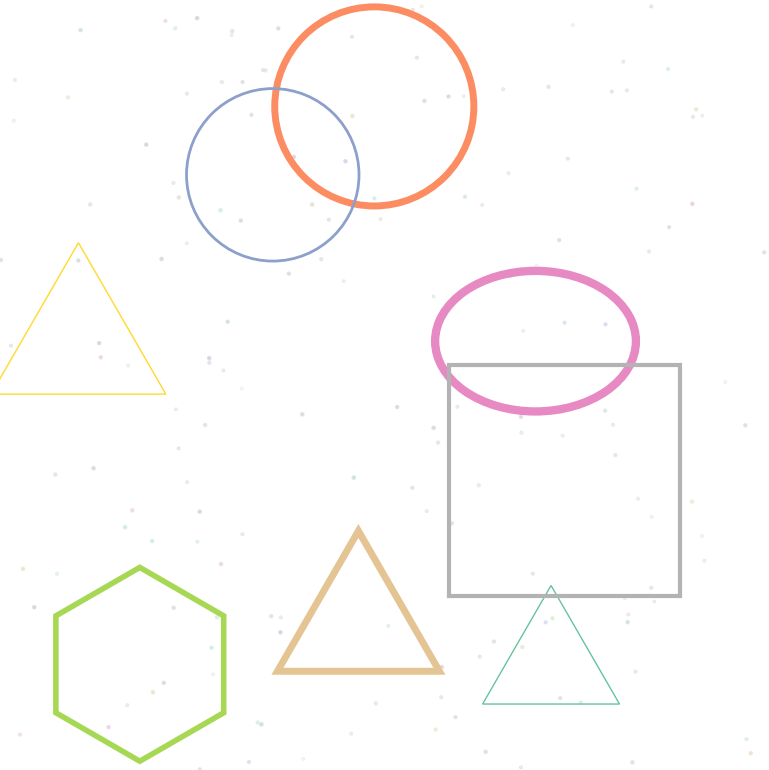[{"shape": "triangle", "thickness": 0.5, "radius": 0.51, "center": [0.716, 0.137]}, {"shape": "circle", "thickness": 2.5, "radius": 0.65, "center": [0.486, 0.862]}, {"shape": "circle", "thickness": 1, "radius": 0.56, "center": [0.354, 0.773]}, {"shape": "oval", "thickness": 3, "radius": 0.65, "center": [0.695, 0.557]}, {"shape": "hexagon", "thickness": 2, "radius": 0.63, "center": [0.182, 0.137]}, {"shape": "triangle", "thickness": 0.5, "radius": 0.66, "center": [0.102, 0.554]}, {"shape": "triangle", "thickness": 2.5, "radius": 0.61, "center": [0.465, 0.189]}, {"shape": "square", "thickness": 1.5, "radius": 0.75, "center": [0.733, 0.376]}]